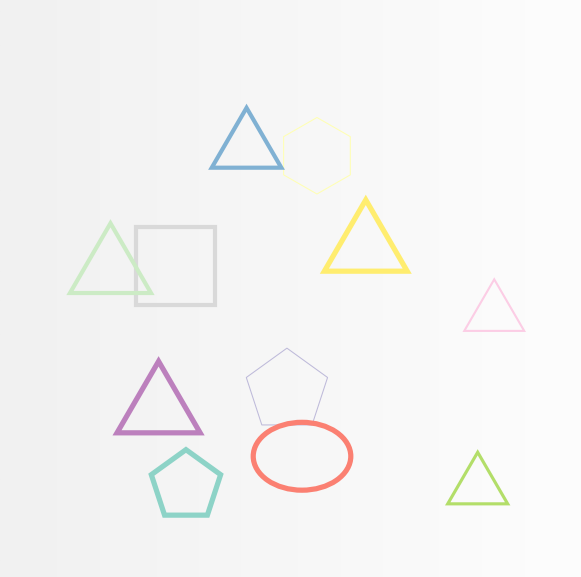[{"shape": "pentagon", "thickness": 2.5, "radius": 0.31, "center": [0.32, 0.158]}, {"shape": "hexagon", "thickness": 0.5, "radius": 0.33, "center": [0.545, 0.729]}, {"shape": "pentagon", "thickness": 0.5, "radius": 0.37, "center": [0.494, 0.323]}, {"shape": "oval", "thickness": 2.5, "radius": 0.42, "center": [0.52, 0.209]}, {"shape": "triangle", "thickness": 2, "radius": 0.35, "center": [0.424, 0.743]}, {"shape": "triangle", "thickness": 1.5, "radius": 0.3, "center": [0.822, 0.156]}, {"shape": "triangle", "thickness": 1, "radius": 0.3, "center": [0.85, 0.456]}, {"shape": "square", "thickness": 2, "radius": 0.34, "center": [0.302, 0.539]}, {"shape": "triangle", "thickness": 2.5, "radius": 0.41, "center": [0.273, 0.291]}, {"shape": "triangle", "thickness": 2, "radius": 0.4, "center": [0.19, 0.532]}, {"shape": "triangle", "thickness": 2.5, "radius": 0.41, "center": [0.629, 0.571]}]